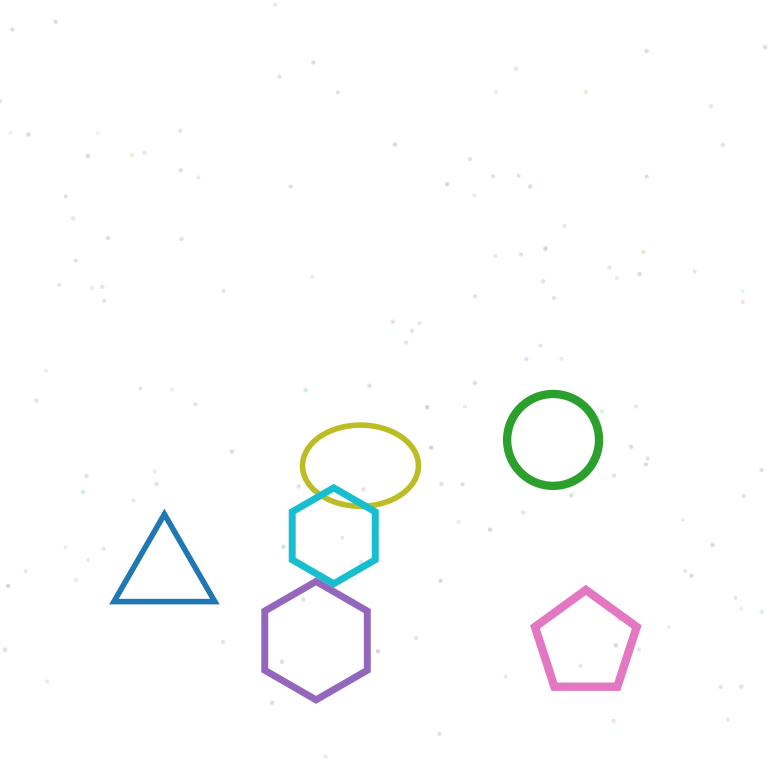[{"shape": "triangle", "thickness": 2, "radius": 0.38, "center": [0.214, 0.257]}, {"shape": "circle", "thickness": 3, "radius": 0.3, "center": [0.718, 0.429]}, {"shape": "hexagon", "thickness": 2.5, "radius": 0.38, "center": [0.41, 0.168]}, {"shape": "pentagon", "thickness": 3, "radius": 0.35, "center": [0.761, 0.164]}, {"shape": "oval", "thickness": 2, "radius": 0.38, "center": [0.468, 0.395]}, {"shape": "hexagon", "thickness": 2.5, "radius": 0.31, "center": [0.433, 0.304]}]